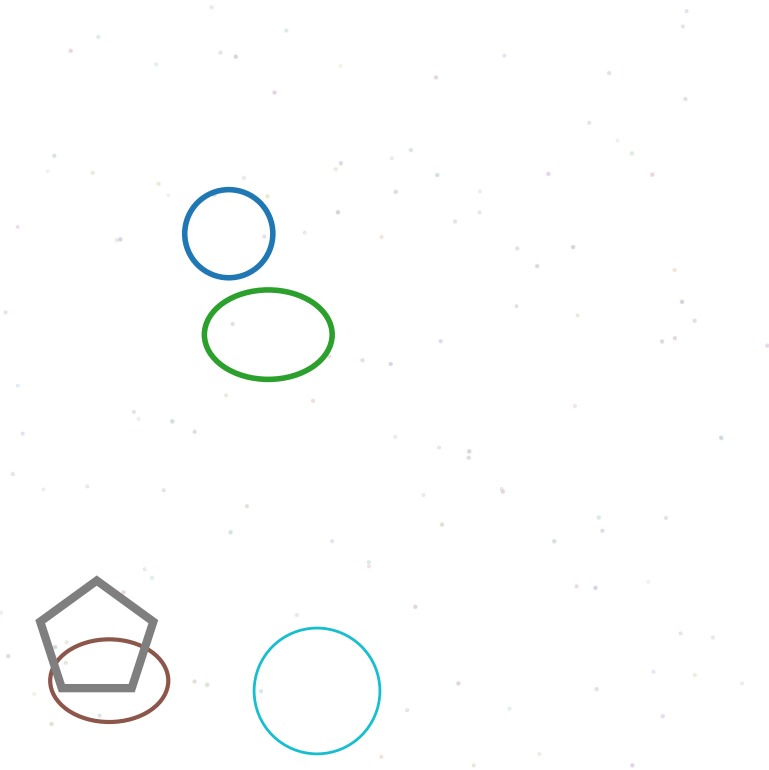[{"shape": "circle", "thickness": 2, "radius": 0.29, "center": [0.297, 0.696]}, {"shape": "oval", "thickness": 2, "radius": 0.41, "center": [0.348, 0.565]}, {"shape": "oval", "thickness": 1.5, "radius": 0.38, "center": [0.142, 0.116]}, {"shape": "pentagon", "thickness": 3, "radius": 0.39, "center": [0.126, 0.169]}, {"shape": "circle", "thickness": 1, "radius": 0.41, "center": [0.412, 0.103]}]